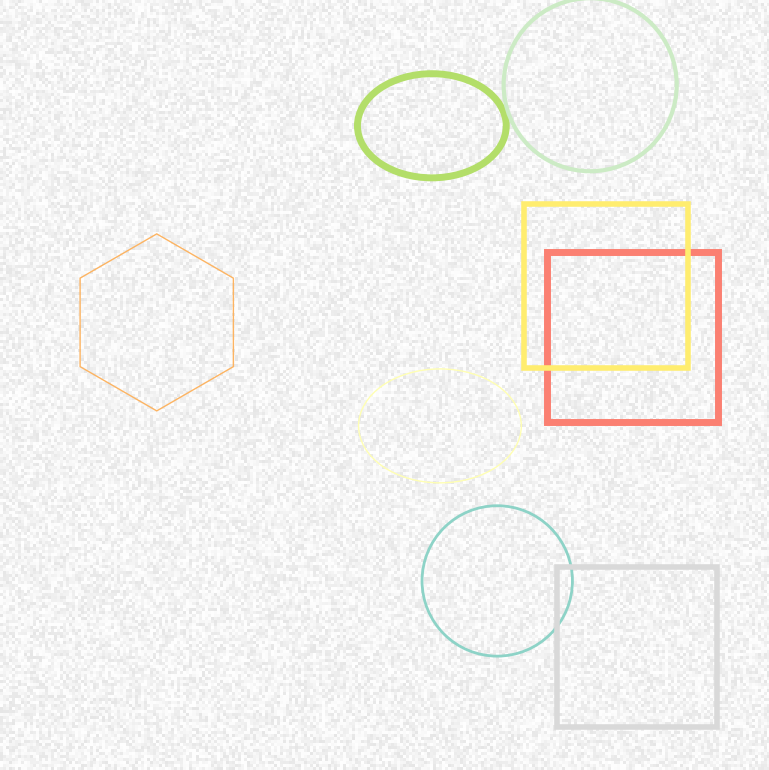[{"shape": "circle", "thickness": 1, "radius": 0.49, "center": [0.646, 0.246]}, {"shape": "oval", "thickness": 0.5, "radius": 0.53, "center": [0.571, 0.447]}, {"shape": "square", "thickness": 2.5, "radius": 0.55, "center": [0.821, 0.562]}, {"shape": "hexagon", "thickness": 0.5, "radius": 0.57, "center": [0.204, 0.581]}, {"shape": "oval", "thickness": 2.5, "radius": 0.48, "center": [0.561, 0.837]}, {"shape": "square", "thickness": 2, "radius": 0.52, "center": [0.827, 0.159]}, {"shape": "circle", "thickness": 1.5, "radius": 0.56, "center": [0.766, 0.89]}, {"shape": "square", "thickness": 2, "radius": 0.53, "center": [0.787, 0.629]}]